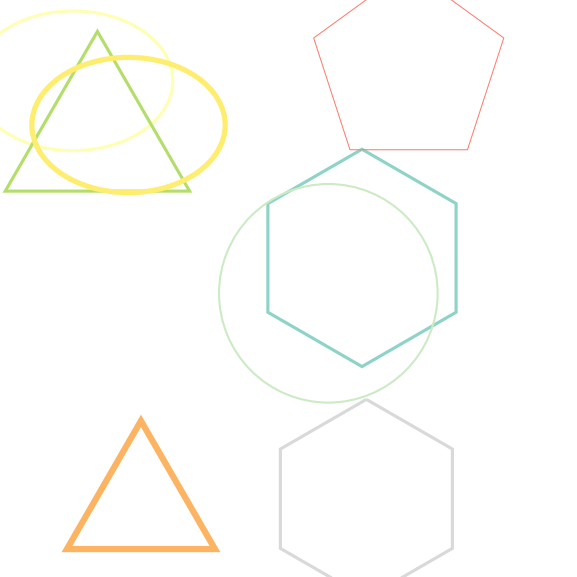[{"shape": "hexagon", "thickness": 1.5, "radius": 0.94, "center": [0.627, 0.553]}, {"shape": "oval", "thickness": 1.5, "radius": 0.86, "center": [0.127, 0.859]}, {"shape": "pentagon", "thickness": 0.5, "radius": 0.87, "center": [0.708, 0.88]}, {"shape": "triangle", "thickness": 3, "radius": 0.74, "center": [0.244, 0.122]}, {"shape": "triangle", "thickness": 1.5, "radius": 0.92, "center": [0.169, 0.76]}, {"shape": "hexagon", "thickness": 1.5, "radius": 0.86, "center": [0.634, 0.136]}, {"shape": "circle", "thickness": 1, "radius": 0.95, "center": [0.569, 0.491]}, {"shape": "oval", "thickness": 2.5, "radius": 0.84, "center": [0.223, 0.783]}]